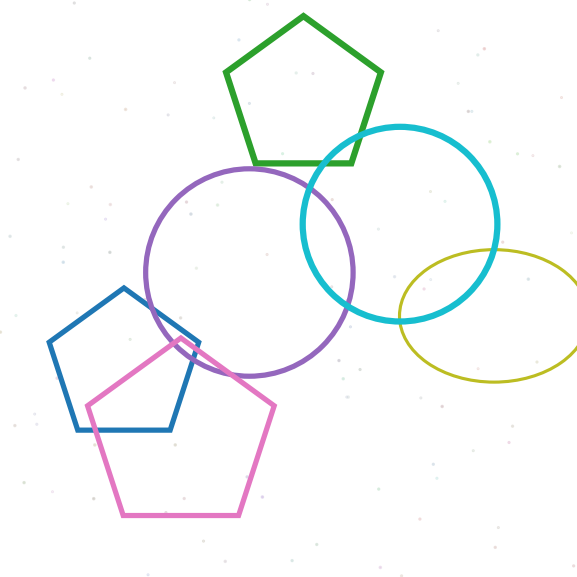[{"shape": "pentagon", "thickness": 2.5, "radius": 0.68, "center": [0.215, 0.364]}, {"shape": "pentagon", "thickness": 3, "radius": 0.7, "center": [0.525, 0.83]}, {"shape": "circle", "thickness": 2.5, "radius": 0.9, "center": [0.432, 0.527]}, {"shape": "pentagon", "thickness": 2.5, "radius": 0.85, "center": [0.313, 0.244]}, {"shape": "oval", "thickness": 1.5, "radius": 0.82, "center": [0.856, 0.452]}, {"shape": "circle", "thickness": 3, "radius": 0.84, "center": [0.693, 0.611]}]